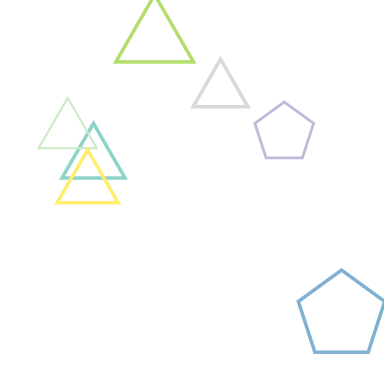[{"shape": "triangle", "thickness": 2.5, "radius": 0.47, "center": [0.243, 0.585]}, {"shape": "pentagon", "thickness": 2, "radius": 0.4, "center": [0.738, 0.655]}, {"shape": "pentagon", "thickness": 2.5, "radius": 0.59, "center": [0.887, 0.181]}, {"shape": "triangle", "thickness": 2.5, "radius": 0.58, "center": [0.402, 0.897]}, {"shape": "triangle", "thickness": 2.5, "radius": 0.41, "center": [0.573, 0.764]}, {"shape": "triangle", "thickness": 1.5, "radius": 0.44, "center": [0.176, 0.659]}, {"shape": "triangle", "thickness": 2.5, "radius": 0.46, "center": [0.228, 0.519]}]